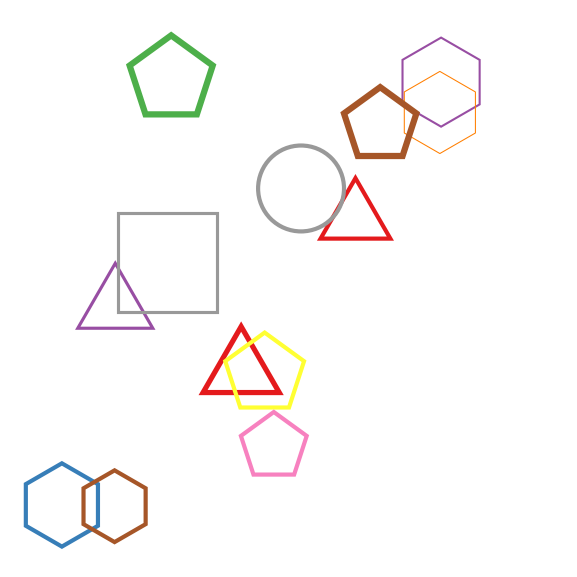[{"shape": "triangle", "thickness": 2, "radius": 0.35, "center": [0.616, 0.621]}, {"shape": "triangle", "thickness": 2.5, "radius": 0.38, "center": [0.418, 0.357]}, {"shape": "hexagon", "thickness": 2, "radius": 0.36, "center": [0.107, 0.125]}, {"shape": "pentagon", "thickness": 3, "radius": 0.38, "center": [0.296, 0.862]}, {"shape": "hexagon", "thickness": 1, "radius": 0.39, "center": [0.764, 0.857]}, {"shape": "triangle", "thickness": 1.5, "radius": 0.37, "center": [0.2, 0.468]}, {"shape": "hexagon", "thickness": 0.5, "radius": 0.36, "center": [0.762, 0.804]}, {"shape": "pentagon", "thickness": 2, "radius": 0.36, "center": [0.458, 0.352]}, {"shape": "hexagon", "thickness": 2, "radius": 0.31, "center": [0.198, 0.123]}, {"shape": "pentagon", "thickness": 3, "radius": 0.33, "center": [0.658, 0.782]}, {"shape": "pentagon", "thickness": 2, "radius": 0.3, "center": [0.474, 0.226]}, {"shape": "square", "thickness": 1.5, "radius": 0.43, "center": [0.29, 0.545]}, {"shape": "circle", "thickness": 2, "radius": 0.37, "center": [0.521, 0.673]}]